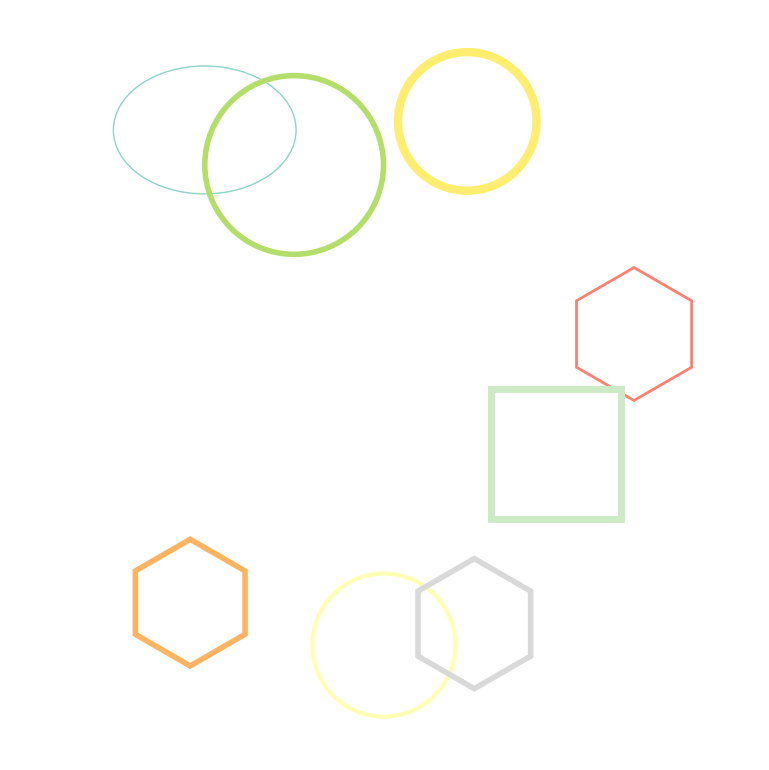[{"shape": "oval", "thickness": 0.5, "radius": 0.59, "center": [0.266, 0.831]}, {"shape": "circle", "thickness": 1.5, "radius": 0.46, "center": [0.499, 0.162]}, {"shape": "hexagon", "thickness": 1, "radius": 0.43, "center": [0.823, 0.566]}, {"shape": "hexagon", "thickness": 2, "radius": 0.41, "center": [0.247, 0.217]}, {"shape": "circle", "thickness": 2, "radius": 0.58, "center": [0.382, 0.786]}, {"shape": "hexagon", "thickness": 2, "radius": 0.42, "center": [0.616, 0.19]}, {"shape": "square", "thickness": 2.5, "radius": 0.42, "center": [0.722, 0.41]}, {"shape": "circle", "thickness": 3, "radius": 0.45, "center": [0.607, 0.842]}]